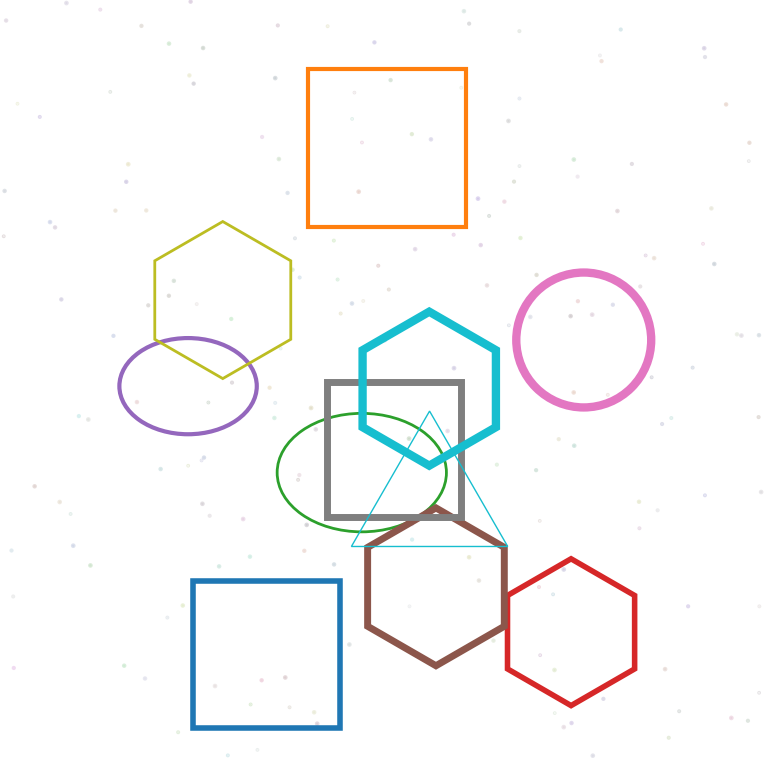[{"shape": "square", "thickness": 2, "radius": 0.48, "center": [0.346, 0.15]}, {"shape": "square", "thickness": 1.5, "radius": 0.52, "center": [0.503, 0.808]}, {"shape": "oval", "thickness": 1, "radius": 0.55, "center": [0.47, 0.386]}, {"shape": "hexagon", "thickness": 2, "radius": 0.48, "center": [0.742, 0.179]}, {"shape": "oval", "thickness": 1.5, "radius": 0.45, "center": [0.244, 0.498]}, {"shape": "hexagon", "thickness": 2.5, "radius": 0.51, "center": [0.566, 0.238]}, {"shape": "circle", "thickness": 3, "radius": 0.44, "center": [0.758, 0.558]}, {"shape": "square", "thickness": 2.5, "radius": 0.44, "center": [0.512, 0.416]}, {"shape": "hexagon", "thickness": 1, "radius": 0.51, "center": [0.289, 0.61]}, {"shape": "hexagon", "thickness": 3, "radius": 0.5, "center": [0.557, 0.495]}, {"shape": "triangle", "thickness": 0.5, "radius": 0.59, "center": [0.558, 0.349]}]